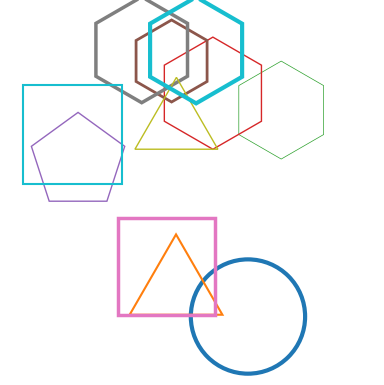[{"shape": "circle", "thickness": 3, "radius": 0.74, "center": [0.644, 0.178]}, {"shape": "triangle", "thickness": 1.5, "radius": 0.7, "center": [0.457, 0.252]}, {"shape": "hexagon", "thickness": 0.5, "radius": 0.64, "center": [0.73, 0.714]}, {"shape": "hexagon", "thickness": 1, "radius": 0.73, "center": [0.553, 0.758]}, {"shape": "pentagon", "thickness": 1, "radius": 0.64, "center": [0.203, 0.581]}, {"shape": "hexagon", "thickness": 2, "radius": 0.53, "center": [0.446, 0.842]}, {"shape": "square", "thickness": 2.5, "radius": 0.63, "center": [0.432, 0.308]}, {"shape": "hexagon", "thickness": 2.5, "radius": 0.69, "center": [0.368, 0.871]}, {"shape": "triangle", "thickness": 1, "radius": 0.62, "center": [0.458, 0.675]}, {"shape": "square", "thickness": 1.5, "radius": 0.65, "center": [0.188, 0.65]}, {"shape": "hexagon", "thickness": 3, "radius": 0.69, "center": [0.509, 0.87]}]